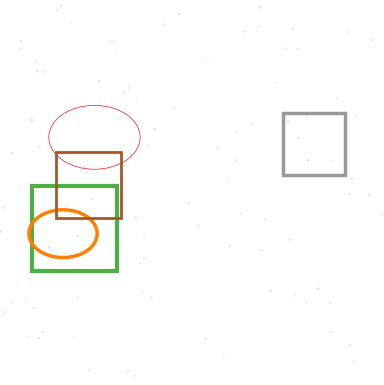[{"shape": "oval", "thickness": 0.5, "radius": 0.59, "center": [0.245, 0.643]}, {"shape": "square", "thickness": 3, "radius": 0.55, "center": [0.195, 0.407]}, {"shape": "oval", "thickness": 2.5, "radius": 0.44, "center": [0.164, 0.393]}, {"shape": "square", "thickness": 2, "radius": 0.43, "center": [0.23, 0.52]}, {"shape": "square", "thickness": 2.5, "radius": 0.4, "center": [0.816, 0.626]}]